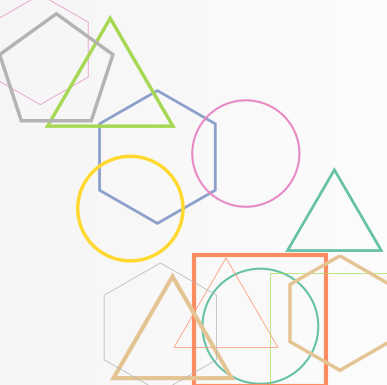[{"shape": "circle", "thickness": 1.5, "radius": 0.75, "center": [0.672, 0.153]}, {"shape": "triangle", "thickness": 2, "radius": 0.7, "center": [0.863, 0.419]}, {"shape": "triangle", "thickness": 0.5, "radius": 0.78, "center": [0.583, 0.175]}, {"shape": "square", "thickness": 3, "radius": 0.85, "center": [0.67, 0.168]}, {"shape": "hexagon", "thickness": 2, "radius": 0.86, "center": [0.406, 0.592]}, {"shape": "circle", "thickness": 1.5, "radius": 0.69, "center": [0.634, 0.601]}, {"shape": "hexagon", "thickness": 0.5, "radius": 0.71, "center": [0.104, 0.871]}, {"shape": "triangle", "thickness": 2.5, "radius": 0.93, "center": [0.284, 0.766]}, {"shape": "square", "thickness": 0.5, "radius": 0.94, "center": [0.884, 0.103]}, {"shape": "circle", "thickness": 2.5, "radius": 0.68, "center": [0.336, 0.458]}, {"shape": "hexagon", "thickness": 2.5, "radius": 0.74, "center": [0.877, 0.187]}, {"shape": "triangle", "thickness": 3, "radius": 0.88, "center": [0.445, 0.106]}, {"shape": "pentagon", "thickness": 2.5, "radius": 0.77, "center": [0.145, 0.811]}, {"shape": "hexagon", "thickness": 0.5, "radius": 0.84, "center": [0.414, 0.149]}]